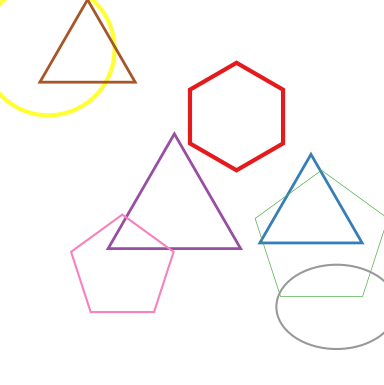[{"shape": "hexagon", "thickness": 3, "radius": 0.7, "center": [0.614, 0.697]}, {"shape": "triangle", "thickness": 2, "radius": 0.77, "center": [0.808, 0.446]}, {"shape": "pentagon", "thickness": 0.5, "radius": 0.91, "center": [0.835, 0.376]}, {"shape": "triangle", "thickness": 2, "radius": 0.99, "center": [0.453, 0.454]}, {"shape": "circle", "thickness": 3, "radius": 0.86, "center": [0.126, 0.872]}, {"shape": "triangle", "thickness": 2, "radius": 0.71, "center": [0.227, 0.858]}, {"shape": "pentagon", "thickness": 1.5, "radius": 0.7, "center": [0.318, 0.303]}, {"shape": "oval", "thickness": 1.5, "radius": 0.78, "center": [0.874, 0.203]}]